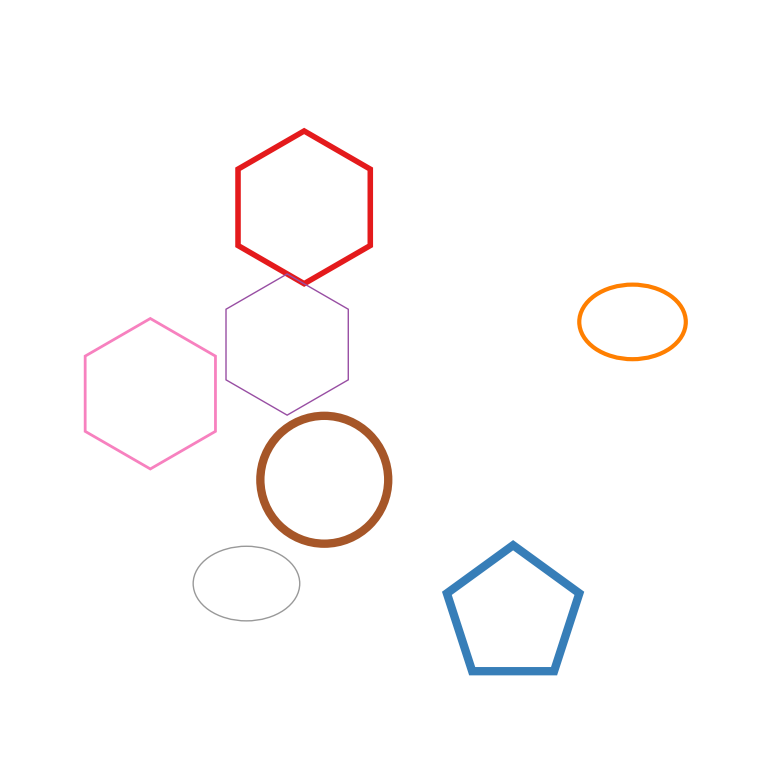[{"shape": "hexagon", "thickness": 2, "radius": 0.5, "center": [0.395, 0.731]}, {"shape": "pentagon", "thickness": 3, "radius": 0.45, "center": [0.666, 0.201]}, {"shape": "hexagon", "thickness": 0.5, "radius": 0.46, "center": [0.373, 0.553]}, {"shape": "oval", "thickness": 1.5, "radius": 0.35, "center": [0.821, 0.582]}, {"shape": "circle", "thickness": 3, "radius": 0.42, "center": [0.421, 0.377]}, {"shape": "hexagon", "thickness": 1, "radius": 0.49, "center": [0.195, 0.489]}, {"shape": "oval", "thickness": 0.5, "radius": 0.35, "center": [0.32, 0.242]}]